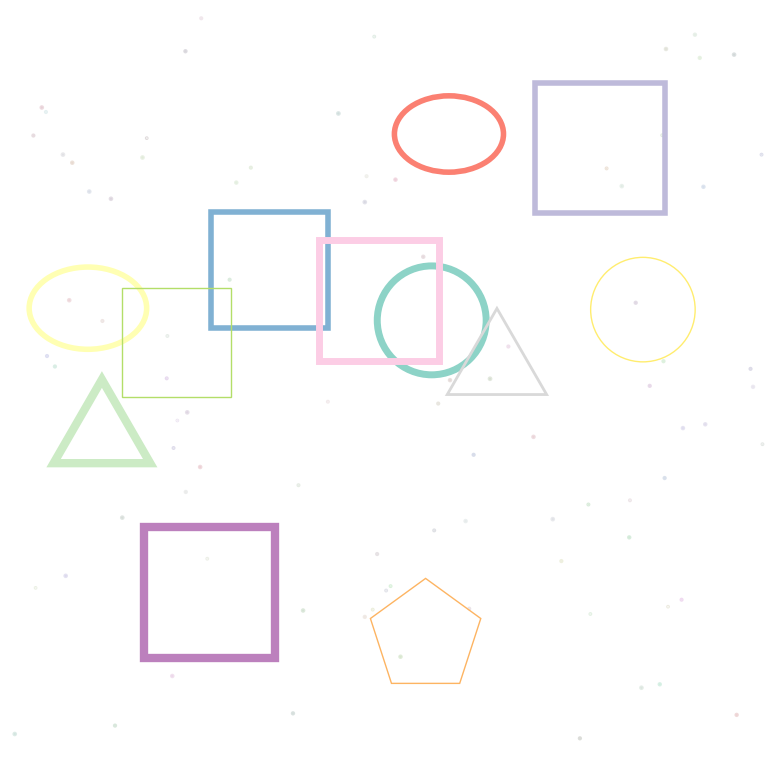[{"shape": "circle", "thickness": 2.5, "radius": 0.35, "center": [0.561, 0.584]}, {"shape": "oval", "thickness": 2, "radius": 0.38, "center": [0.114, 0.6]}, {"shape": "square", "thickness": 2, "radius": 0.42, "center": [0.779, 0.808]}, {"shape": "oval", "thickness": 2, "radius": 0.35, "center": [0.583, 0.826]}, {"shape": "square", "thickness": 2, "radius": 0.38, "center": [0.35, 0.649]}, {"shape": "pentagon", "thickness": 0.5, "radius": 0.38, "center": [0.553, 0.173]}, {"shape": "square", "thickness": 0.5, "radius": 0.35, "center": [0.229, 0.556]}, {"shape": "square", "thickness": 2.5, "radius": 0.39, "center": [0.492, 0.61]}, {"shape": "triangle", "thickness": 1, "radius": 0.37, "center": [0.645, 0.525]}, {"shape": "square", "thickness": 3, "radius": 0.42, "center": [0.272, 0.231]}, {"shape": "triangle", "thickness": 3, "radius": 0.36, "center": [0.132, 0.435]}, {"shape": "circle", "thickness": 0.5, "radius": 0.34, "center": [0.835, 0.598]}]